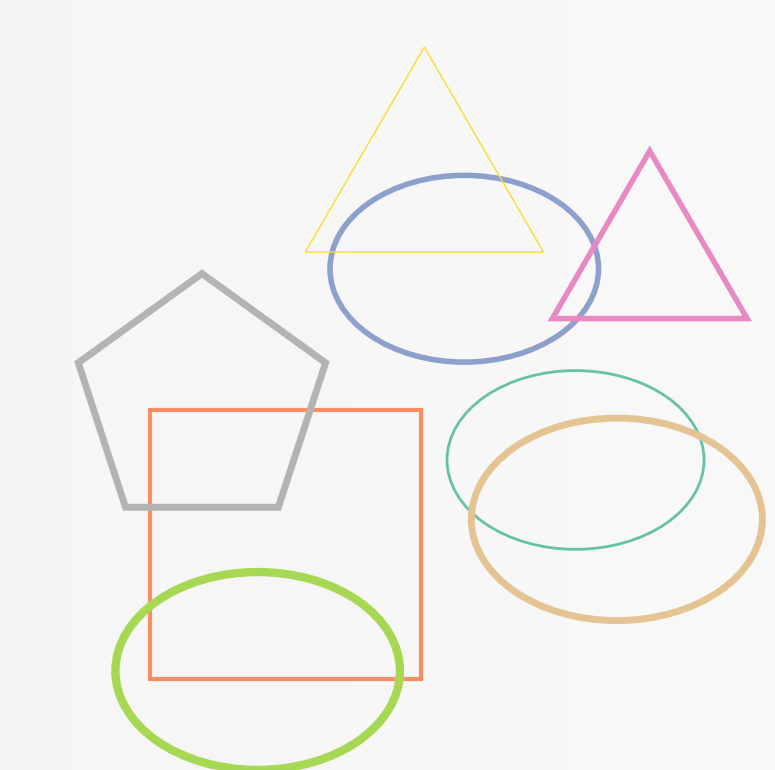[{"shape": "oval", "thickness": 1, "radius": 0.83, "center": [0.743, 0.403]}, {"shape": "square", "thickness": 1.5, "radius": 0.87, "center": [0.369, 0.293]}, {"shape": "oval", "thickness": 2, "radius": 0.87, "center": [0.599, 0.651]}, {"shape": "triangle", "thickness": 2, "radius": 0.73, "center": [0.838, 0.659]}, {"shape": "oval", "thickness": 3, "radius": 0.92, "center": [0.332, 0.129]}, {"shape": "triangle", "thickness": 0.5, "radius": 0.89, "center": [0.548, 0.761]}, {"shape": "oval", "thickness": 2.5, "radius": 0.94, "center": [0.796, 0.326]}, {"shape": "pentagon", "thickness": 2.5, "radius": 0.84, "center": [0.261, 0.477]}]